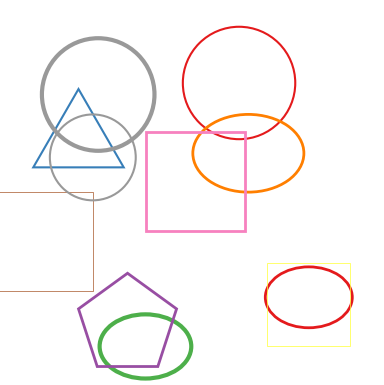[{"shape": "oval", "thickness": 2, "radius": 0.56, "center": [0.802, 0.228]}, {"shape": "circle", "thickness": 1.5, "radius": 0.73, "center": [0.621, 0.784]}, {"shape": "triangle", "thickness": 1.5, "radius": 0.68, "center": [0.204, 0.633]}, {"shape": "oval", "thickness": 3, "radius": 0.6, "center": [0.378, 0.1]}, {"shape": "pentagon", "thickness": 2, "radius": 0.67, "center": [0.331, 0.156]}, {"shape": "oval", "thickness": 2, "radius": 0.72, "center": [0.645, 0.602]}, {"shape": "square", "thickness": 0.5, "radius": 0.54, "center": [0.801, 0.21]}, {"shape": "square", "thickness": 0.5, "radius": 0.65, "center": [0.113, 0.373]}, {"shape": "square", "thickness": 2, "radius": 0.64, "center": [0.507, 0.529]}, {"shape": "circle", "thickness": 3, "radius": 0.73, "center": [0.255, 0.755]}, {"shape": "circle", "thickness": 1.5, "radius": 0.56, "center": [0.241, 0.591]}]